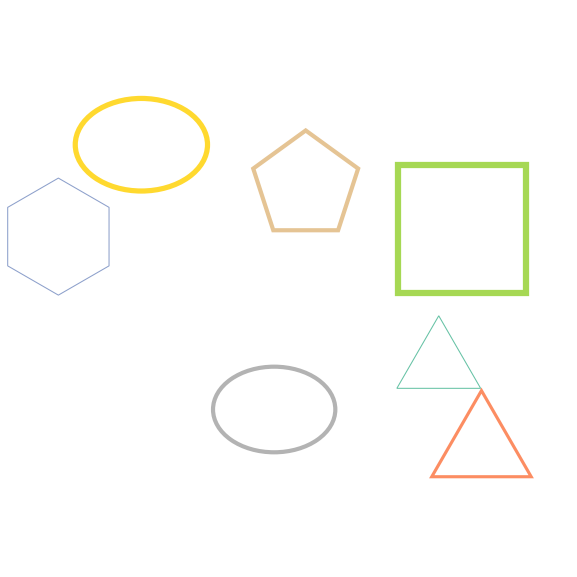[{"shape": "triangle", "thickness": 0.5, "radius": 0.42, "center": [0.76, 0.369]}, {"shape": "triangle", "thickness": 1.5, "radius": 0.5, "center": [0.834, 0.223]}, {"shape": "hexagon", "thickness": 0.5, "radius": 0.51, "center": [0.101, 0.589]}, {"shape": "square", "thickness": 3, "radius": 0.55, "center": [0.799, 0.603]}, {"shape": "oval", "thickness": 2.5, "radius": 0.57, "center": [0.245, 0.749]}, {"shape": "pentagon", "thickness": 2, "radius": 0.48, "center": [0.529, 0.678]}, {"shape": "oval", "thickness": 2, "radius": 0.53, "center": [0.475, 0.29]}]